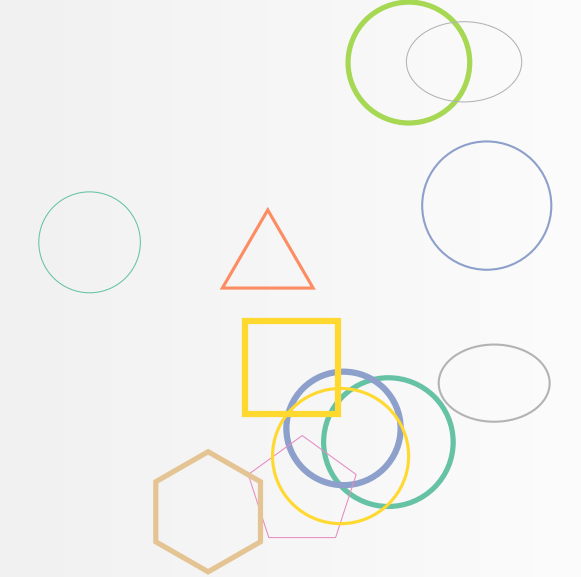[{"shape": "circle", "thickness": 2.5, "radius": 0.56, "center": [0.668, 0.234]}, {"shape": "circle", "thickness": 0.5, "radius": 0.44, "center": [0.154, 0.58]}, {"shape": "triangle", "thickness": 1.5, "radius": 0.45, "center": [0.461, 0.545]}, {"shape": "circle", "thickness": 1, "radius": 0.56, "center": [0.837, 0.643]}, {"shape": "circle", "thickness": 3, "radius": 0.49, "center": [0.591, 0.257]}, {"shape": "pentagon", "thickness": 0.5, "radius": 0.49, "center": [0.52, 0.147]}, {"shape": "circle", "thickness": 2.5, "radius": 0.52, "center": [0.703, 0.891]}, {"shape": "square", "thickness": 3, "radius": 0.4, "center": [0.501, 0.363]}, {"shape": "circle", "thickness": 1.5, "radius": 0.59, "center": [0.586, 0.209]}, {"shape": "hexagon", "thickness": 2.5, "radius": 0.52, "center": [0.358, 0.113]}, {"shape": "oval", "thickness": 0.5, "radius": 0.5, "center": [0.798, 0.892]}, {"shape": "oval", "thickness": 1, "radius": 0.48, "center": [0.85, 0.336]}]